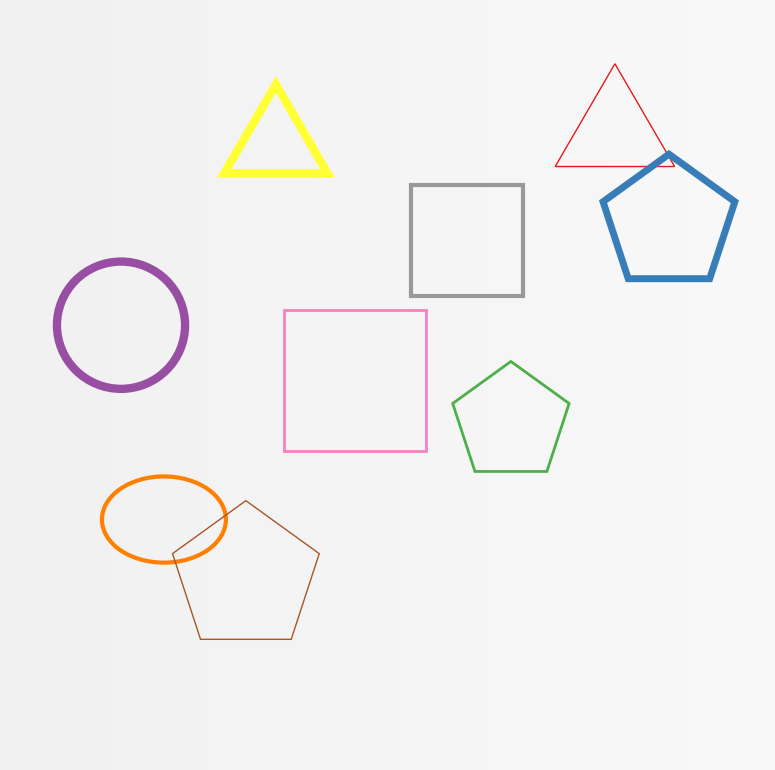[{"shape": "triangle", "thickness": 0.5, "radius": 0.44, "center": [0.793, 0.828]}, {"shape": "pentagon", "thickness": 2.5, "radius": 0.45, "center": [0.863, 0.71]}, {"shape": "pentagon", "thickness": 1, "radius": 0.39, "center": [0.659, 0.452]}, {"shape": "circle", "thickness": 3, "radius": 0.41, "center": [0.156, 0.578]}, {"shape": "oval", "thickness": 1.5, "radius": 0.4, "center": [0.212, 0.325]}, {"shape": "triangle", "thickness": 3, "radius": 0.38, "center": [0.356, 0.813]}, {"shape": "pentagon", "thickness": 0.5, "radius": 0.5, "center": [0.317, 0.25]}, {"shape": "square", "thickness": 1, "radius": 0.46, "center": [0.458, 0.506]}, {"shape": "square", "thickness": 1.5, "radius": 0.36, "center": [0.603, 0.688]}]